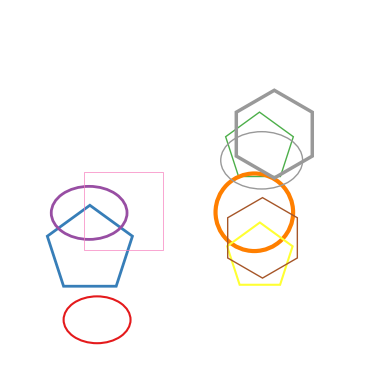[{"shape": "oval", "thickness": 1.5, "radius": 0.43, "center": [0.252, 0.169]}, {"shape": "pentagon", "thickness": 2, "radius": 0.58, "center": [0.233, 0.351]}, {"shape": "pentagon", "thickness": 1, "radius": 0.46, "center": [0.674, 0.616]}, {"shape": "oval", "thickness": 2, "radius": 0.49, "center": [0.232, 0.447]}, {"shape": "circle", "thickness": 3, "radius": 0.5, "center": [0.661, 0.449]}, {"shape": "pentagon", "thickness": 1.5, "radius": 0.45, "center": [0.675, 0.333]}, {"shape": "hexagon", "thickness": 1, "radius": 0.52, "center": [0.682, 0.382]}, {"shape": "square", "thickness": 0.5, "radius": 0.51, "center": [0.32, 0.452]}, {"shape": "hexagon", "thickness": 2.5, "radius": 0.57, "center": [0.712, 0.652]}, {"shape": "oval", "thickness": 1, "radius": 0.53, "center": [0.68, 0.584]}]